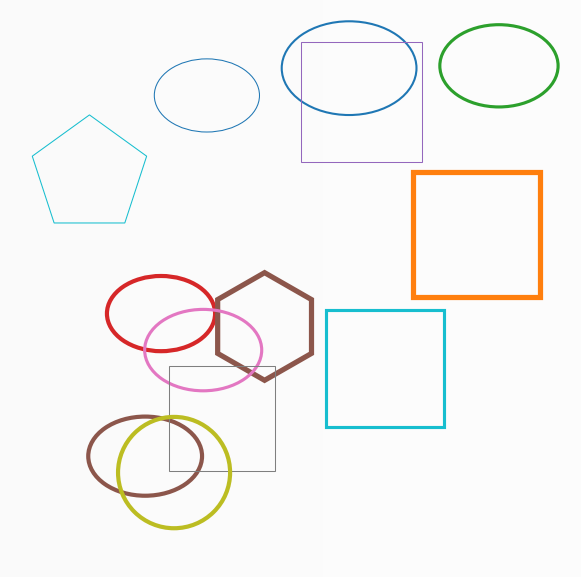[{"shape": "oval", "thickness": 0.5, "radius": 0.45, "center": [0.356, 0.834]}, {"shape": "oval", "thickness": 1, "radius": 0.58, "center": [0.601, 0.881]}, {"shape": "square", "thickness": 2.5, "radius": 0.54, "center": [0.82, 0.593]}, {"shape": "oval", "thickness": 1.5, "radius": 0.51, "center": [0.858, 0.885]}, {"shape": "oval", "thickness": 2, "radius": 0.47, "center": [0.277, 0.456]}, {"shape": "square", "thickness": 0.5, "radius": 0.52, "center": [0.621, 0.823]}, {"shape": "oval", "thickness": 2, "radius": 0.49, "center": [0.25, 0.209]}, {"shape": "hexagon", "thickness": 2.5, "radius": 0.47, "center": [0.455, 0.434]}, {"shape": "oval", "thickness": 1.5, "radius": 0.5, "center": [0.35, 0.393]}, {"shape": "square", "thickness": 0.5, "radius": 0.46, "center": [0.382, 0.275]}, {"shape": "circle", "thickness": 2, "radius": 0.48, "center": [0.299, 0.181]}, {"shape": "square", "thickness": 1.5, "radius": 0.51, "center": [0.663, 0.361]}, {"shape": "pentagon", "thickness": 0.5, "radius": 0.52, "center": [0.154, 0.697]}]